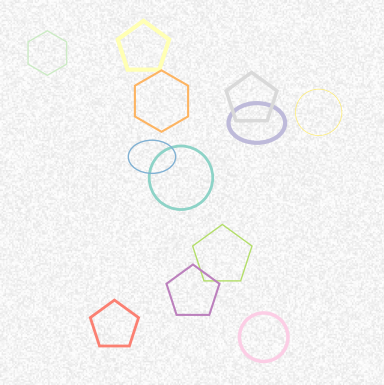[{"shape": "circle", "thickness": 2, "radius": 0.41, "center": [0.47, 0.538]}, {"shape": "pentagon", "thickness": 3, "radius": 0.35, "center": [0.373, 0.876]}, {"shape": "oval", "thickness": 3, "radius": 0.37, "center": [0.667, 0.681]}, {"shape": "pentagon", "thickness": 2, "radius": 0.33, "center": [0.297, 0.155]}, {"shape": "oval", "thickness": 1, "radius": 0.31, "center": [0.395, 0.593]}, {"shape": "hexagon", "thickness": 1.5, "radius": 0.4, "center": [0.419, 0.738]}, {"shape": "pentagon", "thickness": 1, "radius": 0.41, "center": [0.577, 0.336]}, {"shape": "circle", "thickness": 2.5, "radius": 0.32, "center": [0.685, 0.124]}, {"shape": "pentagon", "thickness": 2.5, "radius": 0.35, "center": [0.653, 0.743]}, {"shape": "pentagon", "thickness": 1.5, "radius": 0.36, "center": [0.501, 0.241]}, {"shape": "hexagon", "thickness": 1, "radius": 0.29, "center": [0.123, 0.862]}, {"shape": "circle", "thickness": 0.5, "radius": 0.3, "center": [0.828, 0.708]}]